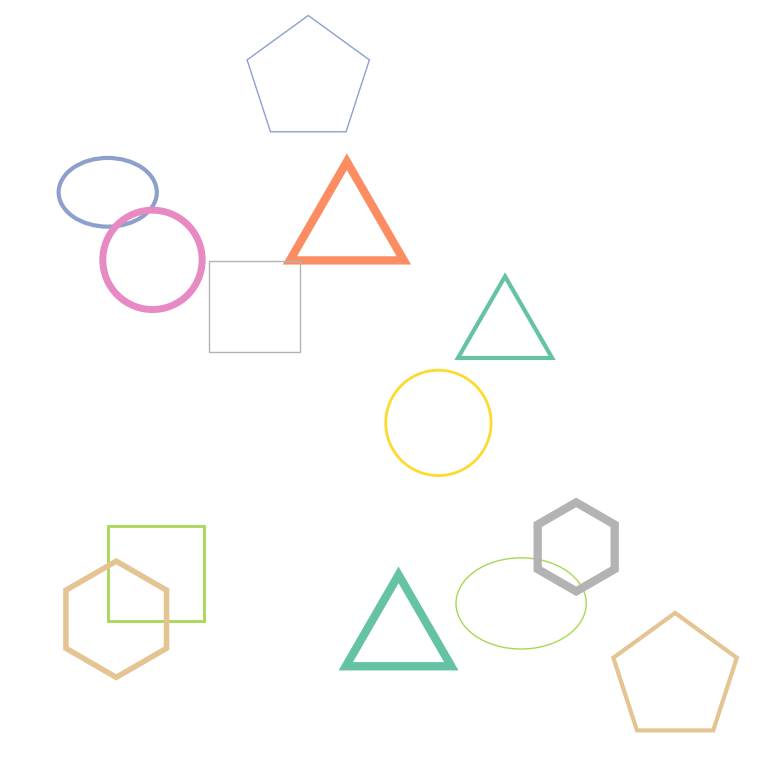[{"shape": "triangle", "thickness": 3, "radius": 0.4, "center": [0.518, 0.174]}, {"shape": "triangle", "thickness": 1.5, "radius": 0.35, "center": [0.656, 0.57]}, {"shape": "triangle", "thickness": 3, "radius": 0.43, "center": [0.45, 0.705]}, {"shape": "pentagon", "thickness": 0.5, "radius": 0.42, "center": [0.4, 0.896]}, {"shape": "oval", "thickness": 1.5, "radius": 0.32, "center": [0.14, 0.75]}, {"shape": "circle", "thickness": 2.5, "radius": 0.32, "center": [0.198, 0.663]}, {"shape": "square", "thickness": 1, "radius": 0.31, "center": [0.203, 0.255]}, {"shape": "oval", "thickness": 0.5, "radius": 0.42, "center": [0.677, 0.216]}, {"shape": "circle", "thickness": 1, "radius": 0.34, "center": [0.569, 0.451]}, {"shape": "pentagon", "thickness": 1.5, "radius": 0.42, "center": [0.877, 0.12]}, {"shape": "hexagon", "thickness": 2, "radius": 0.38, "center": [0.151, 0.196]}, {"shape": "square", "thickness": 0.5, "radius": 0.3, "center": [0.33, 0.602]}, {"shape": "hexagon", "thickness": 3, "radius": 0.29, "center": [0.748, 0.29]}]